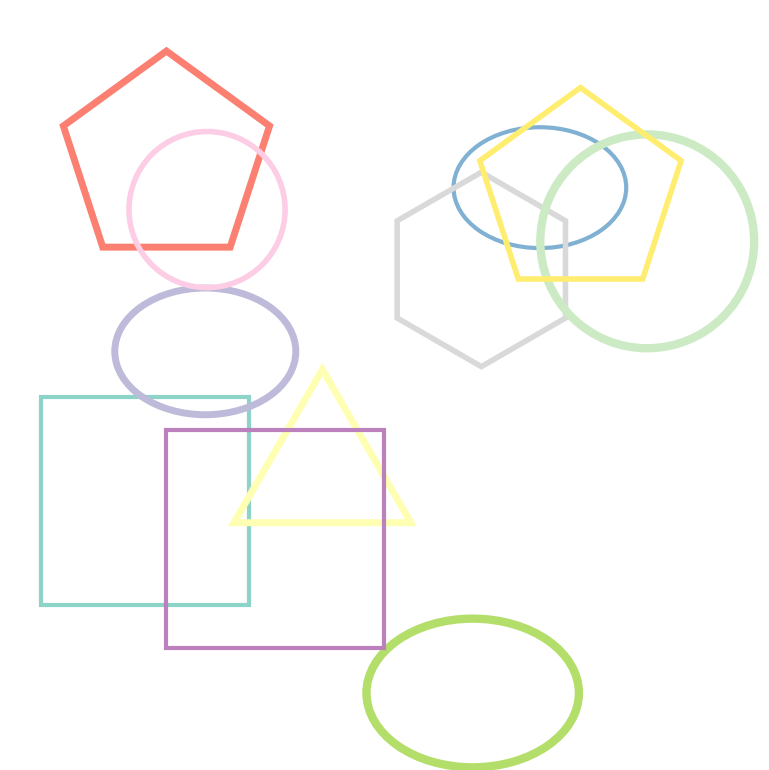[{"shape": "square", "thickness": 1.5, "radius": 0.68, "center": [0.188, 0.349]}, {"shape": "triangle", "thickness": 2.5, "radius": 0.66, "center": [0.419, 0.387]}, {"shape": "oval", "thickness": 2.5, "radius": 0.59, "center": [0.267, 0.544]}, {"shape": "pentagon", "thickness": 2.5, "radius": 0.7, "center": [0.216, 0.793]}, {"shape": "oval", "thickness": 1.5, "radius": 0.56, "center": [0.701, 0.756]}, {"shape": "oval", "thickness": 3, "radius": 0.69, "center": [0.614, 0.1]}, {"shape": "circle", "thickness": 2, "radius": 0.51, "center": [0.269, 0.728]}, {"shape": "hexagon", "thickness": 2, "radius": 0.63, "center": [0.625, 0.65]}, {"shape": "square", "thickness": 1.5, "radius": 0.71, "center": [0.357, 0.3]}, {"shape": "circle", "thickness": 3, "radius": 0.69, "center": [0.841, 0.687]}, {"shape": "pentagon", "thickness": 2, "radius": 0.69, "center": [0.754, 0.749]}]